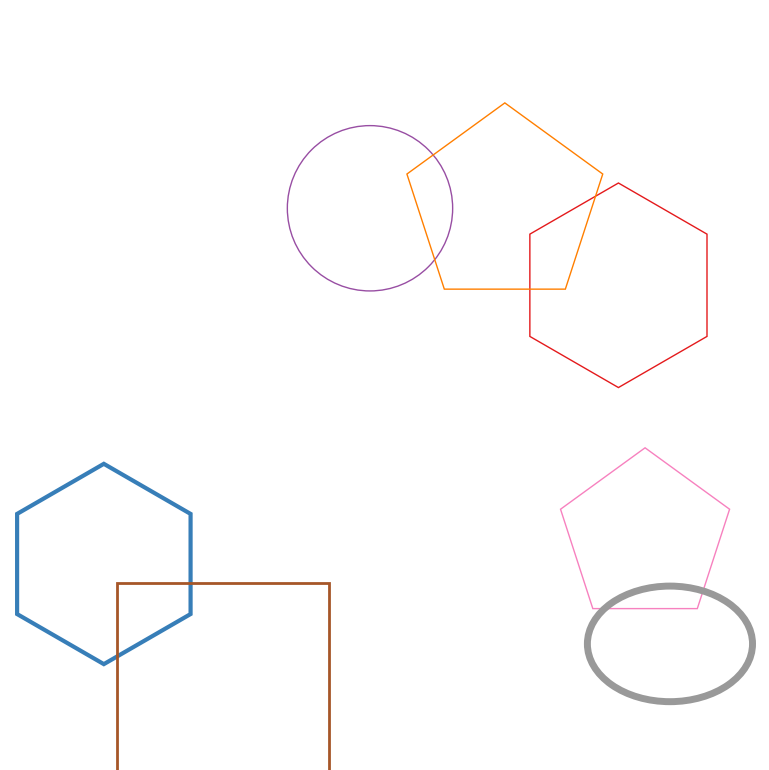[{"shape": "hexagon", "thickness": 0.5, "radius": 0.66, "center": [0.803, 0.63]}, {"shape": "hexagon", "thickness": 1.5, "radius": 0.65, "center": [0.135, 0.268]}, {"shape": "circle", "thickness": 0.5, "radius": 0.54, "center": [0.481, 0.73]}, {"shape": "pentagon", "thickness": 0.5, "radius": 0.67, "center": [0.656, 0.733]}, {"shape": "square", "thickness": 1, "radius": 0.69, "center": [0.289, 0.105]}, {"shape": "pentagon", "thickness": 0.5, "radius": 0.58, "center": [0.838, 0.303]}, {"shape": "oval", "thickness": 2.5, "radius": 0.54, "center": [0.87, 0.164]}]